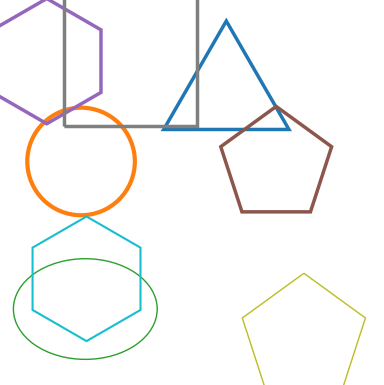[{"shape": "triangle", "thickness": 2.5, "radius": 0.94, "center": [0.588, 0.758]}, {"shape": "circle", "thickness": 3, "radius": 0.7, "center": [0.211, 0.581]}, {"shape": "oval", "thickness": 1, "radius": 0.93, "center": [0.222, 0.197]}, {"shape": "hexagon", "thickness": 2.5, "radius": 0.81, "center": [0.121, 0.841]}, {"shape": "pentagon", "thickness": 2.5, "radius": 0.76, "center": [0.717, 0.572]}, {"shape": "square", "thickness": 2.5, "radius": 0.86, "center": [0.339, 0.846]}, {"shape": "pentagon", "thickness": 1, "radius": 0.84, "center": [0.789, 0.122]}, {"shape": "hexagon", "thickness": 1.5, "radius": 0.81, "center": [0.225, 0.276]}]